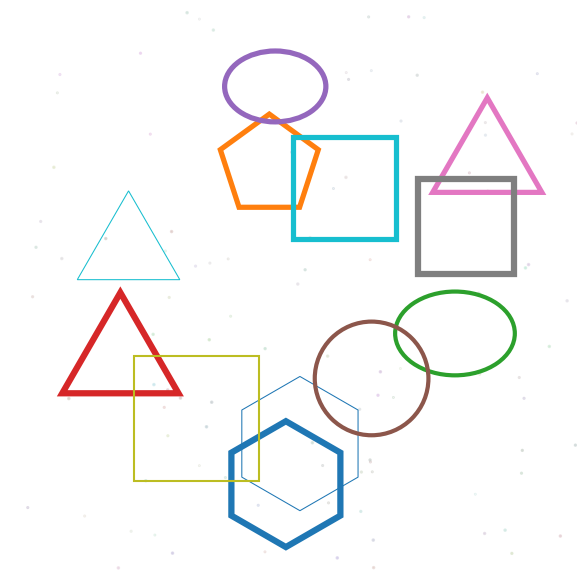[{"shape": "hexagon", "thickness": 3, "radius": 0.54, "center": [0.495, 0.161]}, {"shape": "hexagon", "thickness": 0.5, "radius": 0.58, "center": [0.519, 0.231]}, {"shape": "pentagon", "thickness": 2.5, "radius": 0.45, "center": [0.466, 0.712]}, {"shape": "oval", "thickness": 2, "radius": 0.52, "center": [0.788, 0.422]}, {"shape": "triangle", "thickness": 3, "radius": 0.58, "center": [0.208, 0.376]}, {"shape": "oval", "thickness": 2.5, "radius": 0.44, "center": [0.477, 0.849]}, {"shape": "circle", "thickness": 2, "radius": 0.49, "center": [0.643, 0.344]}, {"shape": "triangle", "thickness": 2.5, "radius": 0.55, "center": [0.844, 0.721]}, {"shape": "square", "thickness": 3, "radius": 0.41, "center": [0.807, 0.607]}, {"shape": "square", "thickness": 1, "radius": 0.54, "center": [0.34, 0.274]}, {"shape": "triangle", "thickness": 0.5, "radius": 0.51, "center": [0.223, 0.566]}, {"shape": "square", "thickness": 2.5, "radius": 0.45, "center": [0.596, 0.674]}]